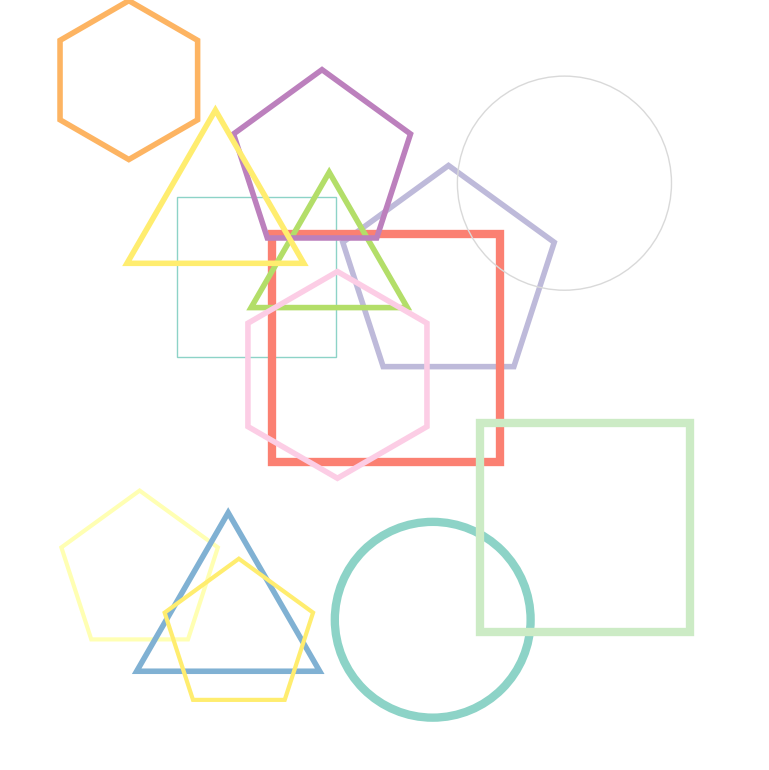[{"shape": "square", "thickness": 0.5, "radius": 0.52, "center": [0.333, 0.64]}, {"shape": "circle", "thickness": 3, "radius": 0.64, "center": [0.562, 0.195]}, {"shape": "pentagon", "thickness": 1.5, "radius": 0.53, "center": [0.181, 0.256]}, {"shape": "pentagon", "thickness": 2, "radius": 0.72, "center": [0.582, 0.641]}, {"shape": "square", "thickness": 3, "radius": 0.74, "center": [0.501, 0.548]}, {"shape": "triangle", "thickness": 2, "radius": 0.69, "center": [0.296, 0.197]}, {"shape": "hexagon", "thickness": 2, "radius": 0.52, "center": [0.167, 0.896]}, {"shape": "triangle", "thickness": 2, "radius": 0.59, "center": [0.428, 0.659]}, {"shape": "hexagon", "thickness": 2, "radius": 0.67, "center": [0.438, 0.513]}, {"shape": "circle", "thickness": 0.5, "radius": 0.7, "center": [0.733, 0.762]}, {"shape": "pentagon", "thickness": 2, "radius": 0.6, "center": [0.418, 0.789]}, {"shape": "square", "thickness": 3, "radius": 0.68, "center": [0.76, 0.315]}, {"shape": "triangle", "thickness": 2, "radius": 0.66, "center": [0.28, 0.724]}, {"shape": "pentagon", "thickness": 1.5, "radius": 0.51, "center": [0.31, 0.173]}]